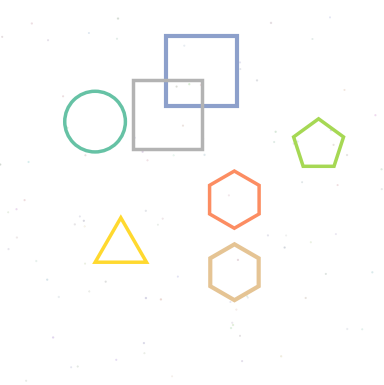[{"shape": "circle", "thickness": 2.5, "radius": 0.39, "center": [0.247, 0.684]}, {"shape": "hexagon", "thickness": 2.5, "radius": 0.37, "center": [0.609, 0.481]}, {"shape": "square", "thickness": 3, "radius": 0.46, "center": [0.524, 0.816]}, {"shape": "pentagon", "thickness": 2.5, "radius": 0.34, "center": [0.827, 0.623]}, {"shape": "triangle", "thickness": 2.5, "radius": 0.39, "center": [0.314, 0.357]}, {"shape": "hexagon", "thickness": 3, "radius": 0.36, "center": [0.609, 0.293]}, {"shape": "square", "thickness": 2.5, "radius": 0.45, "center": [0.435, 0.702]}]